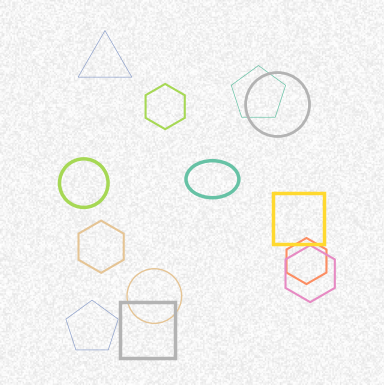[{"shape": "pentagon", "thickness": 0.5, "radius": 0.37, "center": [0.671, 0.756]}, {"shape": "oval", "thickness": 2.5, "radius": 0.34, "center": [0.552, 0.535]}, {"shape": "hexagon", "thickness": 1.5, "radius": 0.3, "center": [0.796, 0.322]}, {"shape": "pentagon", "thickness": 0.5, "radius": 0.36, "center": [0.239, 0.149]}, {"shape": "triangle", "thickness": 0.5, "radius": 0.4, "center": [0.273, 0.84]}, {"shape": "hexagon", "thickness": 1.5, "radius": 0.37, "center": [0.806, 0.289]}, {"shape": "hexagon", "thickness": 1.5, "radius": 0.29, "center": [0.429, 0.723]}, {"shape": "circle", "thickness": 2.5, "radius": 0.32, "center": [0.218, 0.524]}, {"shape": "square", "thickness": 2.5, "radius": 0.33, "center": [0.776, 0.432]}, {"shape": "hexagon", "thickness": 1.5, "radius": 0.34, "center": [0.263, 0.359]}, {"shape": "circle", "thickness": 1, "radius": 0.35, "center": [0.401, 0.231]}, {"shape": "circle", "thickness": 2, "radius": 0.42, "center": [0.721, 0.729]}, {"shape": "square", "thickness": 2.5, "radius": 0.36, "center": [0.383, 0.144]}]